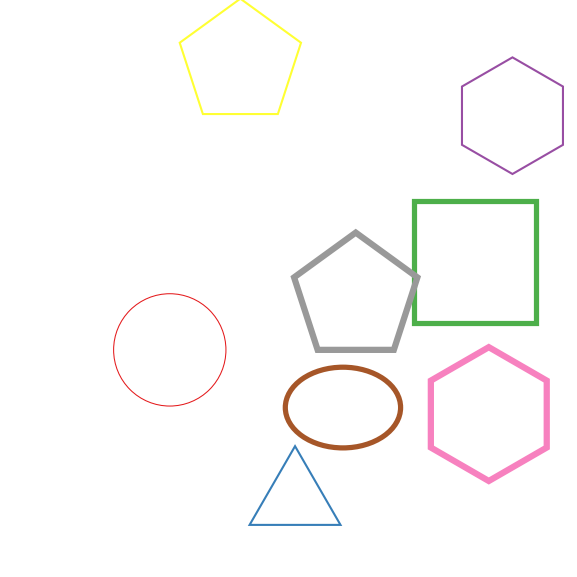[{"shape": "circle", "thickness": 0.5, "radius": 0.49, "center": [0.294, 0.393]}, {"shape": "triangle", "thickness": 1, "radius": 0.45, "center": [0.511, 0.136]}, {"shape": "square", "thickness": 2.5, "radius": 0.53, "center": [0.823, 0.545]}, {"shape": "hexagon", "thickness": 1, "radius": 0.5, "center": [0.887, 0.799]}, {"shape": "pentagon", "thickness": 1, "radius": 0.55, "center": [0.416, 0.891]}, {"shape": "oval", "thickness": 2.5, "radius": 0.5, "center": [0.594, 0.293]}, {"shape": "hexagon", "thickness": 3, "radius": 0.58, "center": [0.846, 0.282]}, {"shape": "pentagon", "thickness": 3, "radius": 0.56, "center": [0.616, 0.484]}]